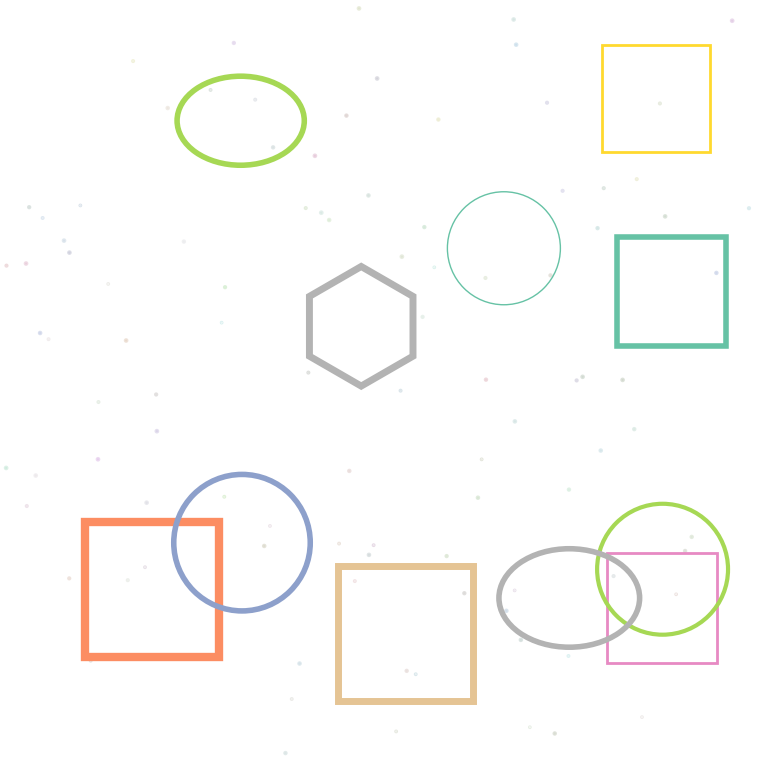[{"shape": "square", "thickness": 2, "radius": 0.35, "center": [0.872, 0.621]}, {"shape": "circle", "thickness": 0.5, "radius": 0.37, "center": [0.654, 0.678]}, {"shape": "square", "thickness": 3, "radius": 0.44, "center": [0.197, 0.235]}, {"shape": "circle", "thickness": 2, "radius": 0.44, "center": [0.314, 0.295]}, {"shape": "square", "thickness": 1, "radius": 0.36, "center": [0.86, 0.21]}, {"shape": "oval", "thickness": 2, "radius": 0.41, "center": [0.313, 0.843]}, {"shape": "circle", "thickness": 1.5, "radius": 0.43, "center": [0.86, 0.261]}, {"shape": "square", "thickness": 1, "radius": 0.35, "center": [0.852, 0.872]}, {"shape": "square", "thickness": 2.5, "radius": 0.44, "center": [0.527, 0.178]}, {"shape": "hexagon", "thickness": 2.5, "radius": 0.39, "center": [0.469, 0.576]}, {"shape": "oval", "thickness": 2, "radius": 0.46, "center": [0.739, 0.223]}]